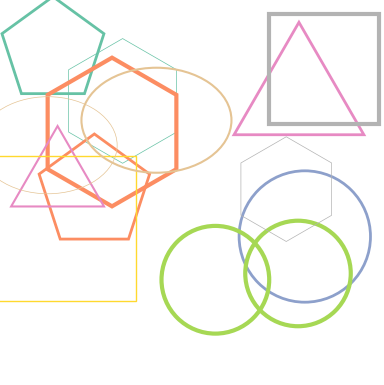[{"shape": "hexagon", "thickness": 0.5, "radius": 0.81, "center": [0.319, 0.738]}, {"shape": "pentagon", "thickness": 2, "radius": 0.7, "center": [0.138, 0.869]}, {"shape": "hexagon", "thickness": 3, "radius": 0.97, "center": [0.291, 0.657]}, {"shape": "pentagon", "thickness": 2, "radius": 0.75, "center": [0.245, 0.501]}, {"shape": "circle", "thickness": 2, "radius": 0.85, "center": [0.792, 0.386]}, {"shape": "triangle", "thickness": 2, "radius": 0.97, "center": [0.776, 0.747]}, {"shape": "triangle", "thickness": 1.5, "radius": 0.7, "center": [0.15, 0.533]}, {"shape": "circle", "thickness": 3, "radius": 0.7, "center": [0.559, 0.273]}, {"shape": "circle", "thickness": 3, "radius": 0.69, "center": [0.774, 0.29]}, {"shape": "square", "thickness": 1, "radius": 0.94, "center": [0.166, 0.407]}, {"shape": "oval", "thickness": 1.5, "radius": 0.97, "center": [0.406, 0.688]}, {"shape": "oval", "thickness": 0.5, "radius": 0.9, "center": [0.124, 0.623]}, {"shape": "square", "thickness": 3, "radius": 0.71, "center": [0.841, 0.822]}, {"shape": "hexagon", "thickness": 0.5, "radius": 0.68, "center": [0.744, 0.509]}]